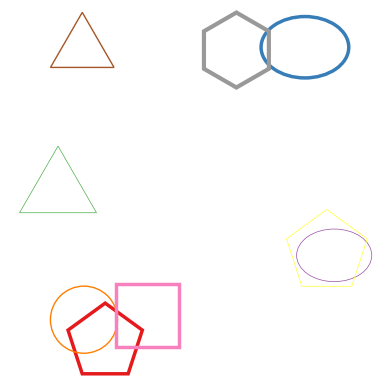[{"shape": "pentagon", "thickness": 2.5, "radius": 0.51, "center": [0.273, 0.111]}, {"shape": "oval", "thickness": 2.5, "radius": 0.57, "center": [0.792, 0.877]}, {"shape": "triangle", "thickness": 0.5, "radius": 0.58, "center": [0.151, 0.505]}, {"shape": "oval", "thickness": 0.5, "radius": 0.49, "center": [0.868, 0.337]}, {"shape": "circle", "thickness": 1, "radius": 0.44, "center": [0.218, 0.17]}, {"shape": "pentagon", "thickness": 0.5, "radius": 0.55, "center": [0.849, 0.346]}, {"shape": "triangle", "thickness": 1, "radius": 0.48, "center": [0.214, 0.873]}, {"shape": "square", "thickness": 2.5, "radius": 0.41, "center": [0.383, 0.18]}, {"shape": "hexagon", "thickness": 3, "radius": 0.49, "center": [0.614, 0.87]}]